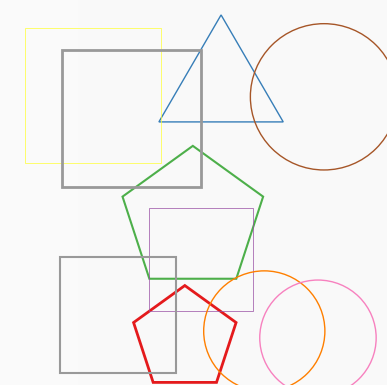[{"shape": "pentagon", "thickness": 2, "radius": 0.7, "center": [0.477, 0.119]}, {"shape": "triangle", "thickness": 1, "radius": 0.93, "center": [0.571, 0.776]}, {"shape": "pentagon", "thickness": 1.5, "radius": 0.95, "center": [0.498, 0.43]}, {"shape": "square", "thickness": 0.5, "radius": 0.67, "center": [0.518, 0.326]}, {"shape": "circle", "thickness": 1, "radius": 0.78, "center": [0.682, 0.14]}, {"shape": "square", "thickness": 0.5, "radius": 0.88, "center": [0.24, 0.751]}, {"shape": "circle", "thickness": 1, "radius": 0.95, "center": [0.836, 0.749]}, {"shape": "circle", "thickness": 1, "radius": 0.75, "center": [0.821, 0.122]}, {"shape": "square", "thickness": 2, "radius": 0.89, "center": [0.339, 0.692]}, {"shape": "square", "thickness": 1.5, "radius": 0.75, "center": [0.305, 0.181]}]